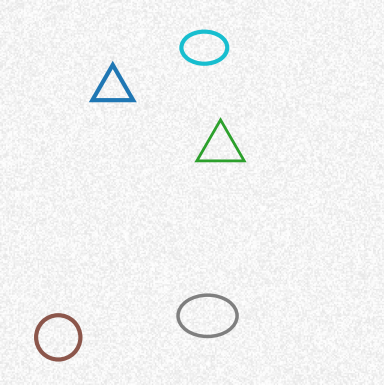[{"shape": "triangle", "thickness": 3, "radius": 0.31, "center": [0.293, 0.77]}, {"shape": "triangle", "thickness": 2, "radius": 0.36, "center": [0.573, 0.618]}, {"shape": "circle", "thickness": 3, "radius": 0.29, "center": [0.151, 0.124]}, {"shape": "oval", "thickness": 2.5, "radius": 0.38, "center": [0.539, 0.18]}, {"shape": "oval", "thickness": 3, "radius": 0.3, "center": [0.531, 0.876]}]